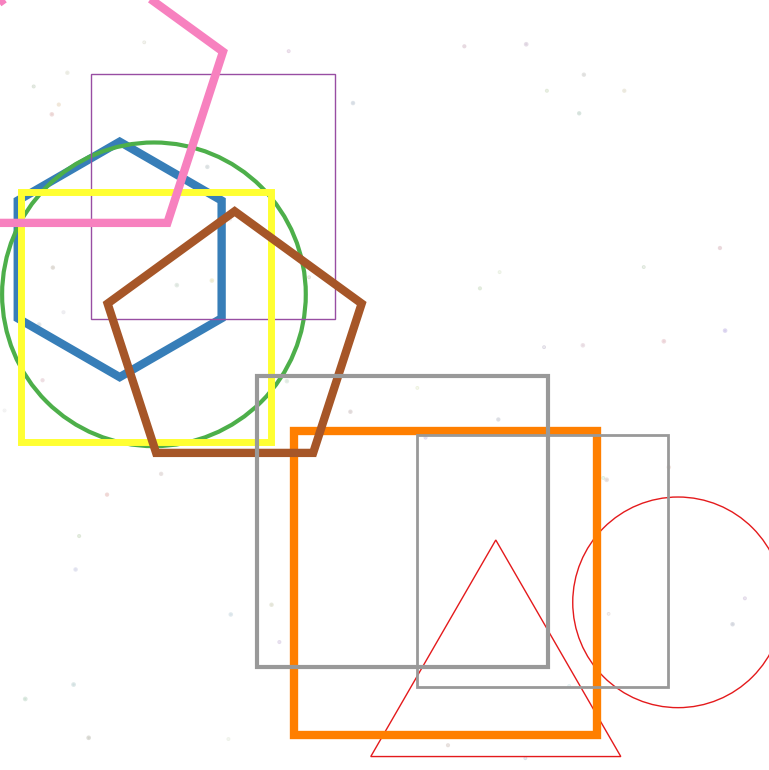[{"shape": "circle", "thickness": 0.5, "radius": 0.68, "center": [0.881, 0.218]}, {"shape": "triangle", "thickness": 0.5, "radius": 0.94, "center": [0.644, 0.111]}, {"shape": "hexagon", "thickness": 3, "radius": 0.76, "center": [0.155, 0.663]}, {"shape": "circle", "thickness": 1.5, "radius": 0.99, "center": [0.2, 0.618]}, {"shape": "square", "thickness": 0.5, "radius": 0.79, "center": [0.277, 0.745]}, {"shape": "square", "thickness": 3, "radius": 0.98, "center": [0.579, 0.243]}, {"shape": "square", "thickness": 2.5, "radius": 0.81, "center": [0.19, 0.588]}, {"shape": "pentagon", "thickness": 3, "radius": 0.87, "center": [0.305, 0.552]}, {"shape": "pentagon", "thickness": 3, "radius": 0.99, "center": [0.101, 0.871]}, {"shape": "square", "thickness": 1.5, "radius": 0.95, "center": [0.523, 0.323]}, {"shape": "square", "thickness": 1, "radius": 0.82, "center": [0.705, 0.272]}]